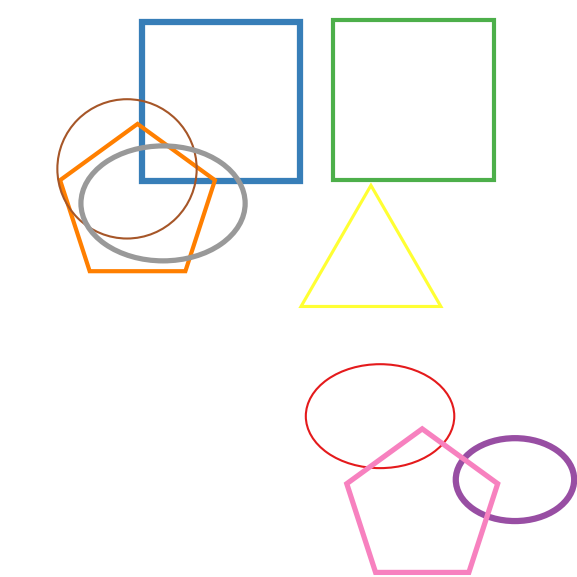[{"shape": "oval", "thickness": 1, "radius": 0.64, "center": [0.658, 0.279]}, {"shape": "square", "thickness": 3, "radius": 0.69, "center": [0.383, 0.824]}, {"shape": "square", "thickness": 2, "radius": 0.7, "center": [0.716, 0.826]}, {"shape": "oval", "thickness": 3, "radius": 0.51, "center": [0.892, 0.169]}, {"shape": "pentagon", "thickness": 2, "radius": 0.7, "center": [0.238, 0.644]}, {"shape": "triangle", "thickness": 1.5, "radius": 0.7, "center": [0.642, 0.538]}, {"shape": "circle", "thickness": 1, "radius": 0.6, "center": [0.22, 0.707]}, {"shape": "pentagon", "thickness": 2.5, "radius": 0.69, "center": [0.731, 0.119]}, {"shape": "oval", "thickness": 2.5, "radius": 0.71, "center": [0.282, 0.647]}]